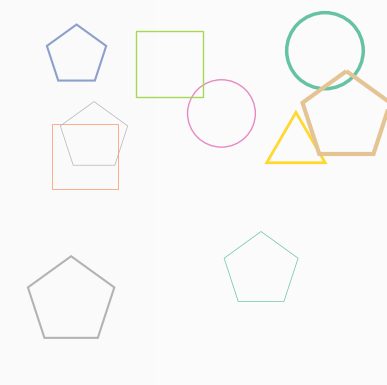[{"shape": "circle", "thickness": 2.5, "radius": 0.49, "center": [0.839, 0.868]}, {"shape": "pentagon", "thickness": 0.5, "radius": 0.5, "center": [0.674, 0.298]}, {"shape": "square", "thickness": 0.5, "radius": 0.43, "center": [0.219, 0.593]}, {"shape": "pentagon", "thickness": 1.5, "radius": 0.4, "center": [0.198, 0.856]}, {"shape": "circle", "thickness": 1, "radius": 0.44, "center": [0.571, 0.705]}, {"shape": "square", "thickness": 1, "radius": 0.43, "center": [0.438, 0.835]}, {"shape": "triangle", "thickness": 2, "radius": 0.44, "center": [0.764, 0.621]}, {"shape": "pentagon", "thickness": 3, "radius": 0.59, "center": [0.894, 0.696]}, {"shape": "pentagon", "thickness": 0.5, "radius": 0.46, "center": [0.243, 0.645]}, {"shape": "pentagon", "thickness": 1.5, "radius": 0.59, "center": [0.184, 0.217]}]